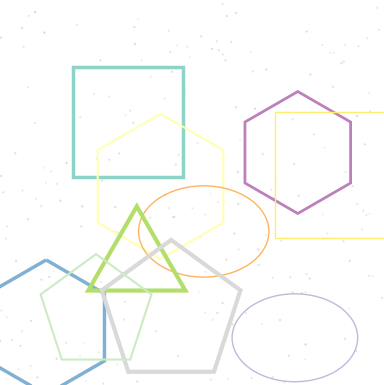[{"shape": "square", "thickness": 2.5, "radius": 0.71, "center": [0.333, 0.683]}, {"shape": "hexagon", "thickness": 1.5, "radius": 0.94, "center": [0.417, 0.516]}, {"shape": "oval", "thickness": 1, "radius": 0.82, "center": [0.766, 0.123]}, {"shape": "hexagon", "thickness": 2.5, "radius": 0.87, "center": [0.12, 0.15]}, {"shape": "oval", "thickness": 1, "radius": 0.85, "center": [0.529, 0.399]}, {"shape": "triangle", "thickness": 3, "radius": 0.73, "center": [0.355, 0.318]}, {"shape": "pentagon", "thickness": 3, "radius": 0.95, "center": [0.444, 0.187]}, {"shape": "hexagon", "thickness": 2, "radius": 0.79, "center": [0.773, 0.604]}, {"shape": "pentagon", "thickness": 1.5, "radius": 0.76, "center": [0.249, 0.189]}, {"shape": "square", "thickness": 1, "radius": 0.82, "center": [0.878, 0.545]}]